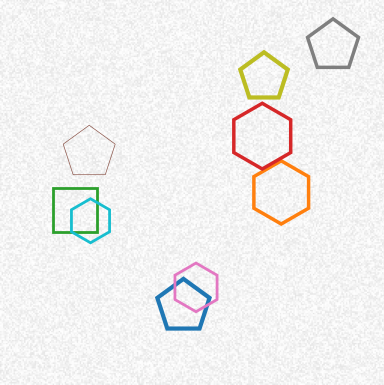[{"shape": "pentagon", "thickness": 3, "radius": 0.36, "center": [0.476, 0.204]}, {"shape": "hexagon", "thickness": 2.5, "radius": 0.41, "center": [0.73, 0.5]}, {"shape": "square", "thickness": 2, "radius": 0.29, "center": [0.195, 0.456]}, {"shape": "hexagon", "thickness": 2.5, "radius": 0.43, "center": [0.681, 0.646]}, {"shape": "pentagon", "thickness": 0.5, "radius": 0.35, "center": [0.232, 0.604]}, {"shape": "hexagon", "thickness": 2, "radius": 0.32, "center": [0.509, 0.254]}, {"shape": "pentagon", "thickness": 2.5, "radius": 0.35, "center": [0.865, 0.881]}, {"shape": "pentagon", "thickness": 3, "radius": 0.32, "center": [0.686, 0.799]}, {"shape": "hexagon", "thickness": 2, "radius": 0.29, "center": [0.235, 0.427]}]